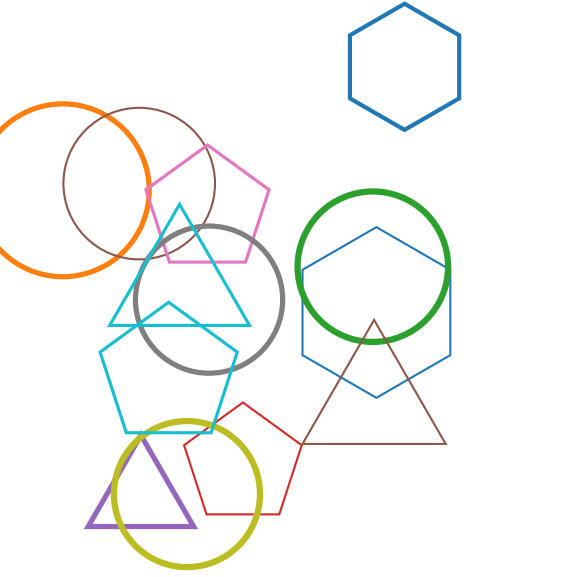[{"shape": "hexagon", "thickness": 1, "radius": 0.74, "center": [0.652, 0.458]}, {"shape": "hexagon", "thickness": 2, "radius": 0.55, "center": [0.701, 0.883]}, {"shape": "circle", "thickness": 2.5, "radius": 0.75, "center": [0.109, 0.67]}, {"shape": "circle", "thickness": 3, "radius": 0.65, "center": [0.646, 0.537]}, {"shape": "pentagon", "thickness": 1, "radius": 0.54, "center": [0.421, 0.195]}, {"shape": "triangle", "thickness": 2.5, "radius": 0.53, "center": [0.244, 0.14]}, {"shape": "circle", "thickness": 1, "radius": 0.66, "center": [0.241, 0.681]}, {"shape": "triangle", "thickness": 1, "radius": 0.72, "center": [0.648, 0.302]}, {"shape": "pentagon", "thickness": 1.5, "radius": 0.56, "center": [0.359, 0.636]}, {"shape": "circle", "thickness": 2.5, "radius": 0.64, "center": [0.362, 0.48]}, {"shape": "circle", "thickness": 3, "radius": 0.63, "center": [0.324, 0.144]}, {"shape": "pentagon", "thickness": 1.5, "radius": 0.62, "center": [0.292, 0.351]}, {"shape": "triangle", "thickness": 1.5, "radius": 0.7, "center": [0.311, 0.506]}]